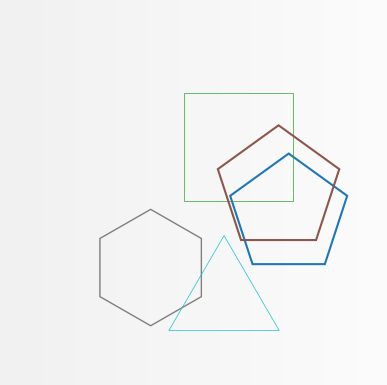[{"shape": "pentagon", "thickness": 1.5, "radius": 0.79, "center": [0.745, 0.442]}, {"shape": "square", "thickness": 0.5, "radius": 0.7, "center": [0.615, 0.619]}, {"shape": "pentagon", "thickness": 1.5, "radius": 0.82, "center": [0.719, 0.51]}, {"shape": "hexagon", "thickness": 1, "radius": 0.76, "center": [0.389, 0.305]}, {"shape": "triangle", "thickness": 0.5, "radius": 0.82, "center": [0.578, 0.224]}]